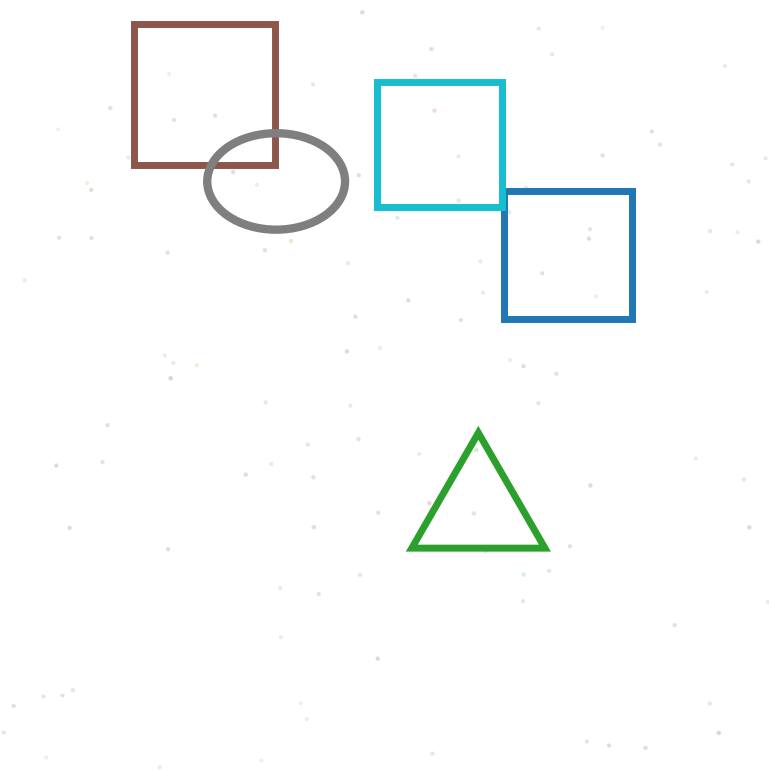[{"shape": "square", "thickness": 2.5, "radius": 0.42, "center": [0.737, 0.669]}, {"shape": "triangle", "thickness": 2.5, "radius": 0.5, "center": [0.621, 0.338]}, {"shape": "square", "thickness": 2.5, "radius": 0.46, "center": [0.266, 0.877]}, {"shape": "oval", "thickness": 3, "radius": 0.45, "center": [0.359, 0.764]}, {"shape": "square", "thickness": 2.5, "radius": 0.41, "center": [0.571, 0.813]}]